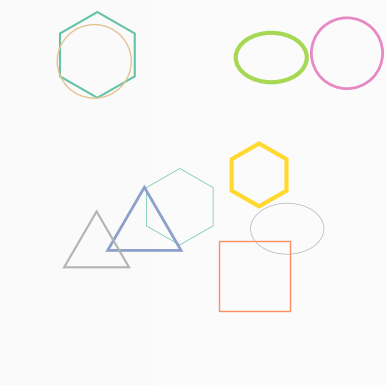[{"shape": "hexagon", "thickness": 1.5, "radius": 0.56, "center": [0.251, 0.857]}, {"shape": "hexagon", "thickness": 0.5, "radius": 0.5, "center": [0.464, 0.463]}, {"shape": "square", "thickness": 1, "radius": 0.46, "center": [0.657, 0.283]}, {"shape": "triangle", "thickness": 2, "radius": 0.55, "center": [0.373, 0.404]}, {"shape": "circle", "thickness": 2, "radius": 0.46, "center": [0.895, 0.862]}, {"shape": "oval", "thickness": 3, "radius": 0.46, "center": [0.7, 0.851]}, {"shape": "hexagon", "thickness": 3, "radius": 0.41, "center": [0.669, 0.546]}, {"shape": "circle", "thickness": 1, "radius": 0.48, "center": [0.243, 0.841]}, {"shape": "triangle", "thickness": 1.5, "radius": 0.48, "center": [0.249, 0.354]}, {"shape": "oval", "thickness": 0.5, "radius": 0.47, "center": [0.741, 0.406]}]